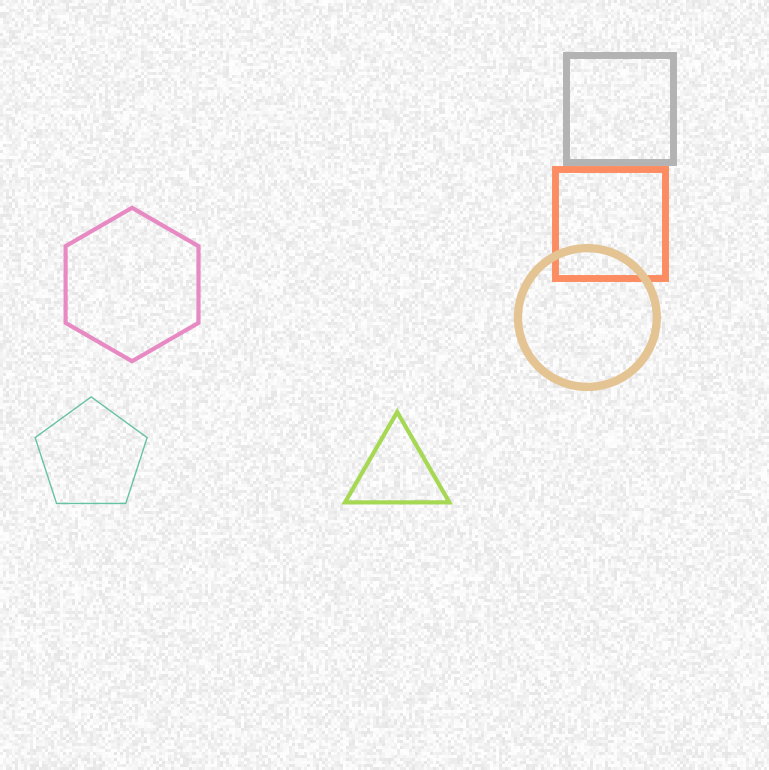[{"shape": "pentagon", "thickness": 0.5, "radius": 0.38, "center": [0.118, 0.408]}, {"shape": "square", "thickness": 2.5, "radius": 0.36, "center": [0.793, 0.71]}, {"shape": "hexagon", "thickness": 1.5, "radius": 0.5, "center": [0.172, 0.63]}, {"shape": "triangle", "thickness": 1.5, "radius": 0.39, "center": [0.516, 0.387]}, {"shape": "circle", "thickness": 3, "radius": 0.45, "center": [0.763, 0.588]}, {"shape": "square", "thickness": 2.5, "radius": 0.35, "center": [0.804, 0.859]}]